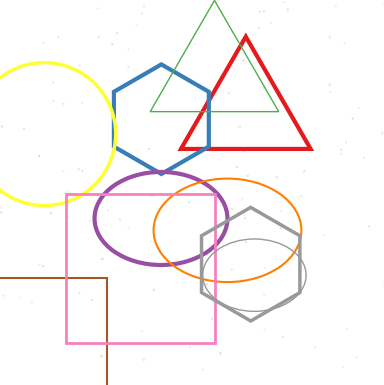[{"shape": "triangle", "thickness": 3, "radius": 0.97, "center": [0.638, 0.71]}, {"shape": "hexagon", "thickness": 3, "radius": 0.71, "center": [0.419, 0.69]}, {"shape": "triangle", "thickness": 1, "radius": 0.96, "center": [0.557, 0.806]}, {"shape": "oval", "thickness": 3, "radius": 0.86, "center": [0.418, 0.433]}, {"shape": "oval", "thickness": 1.5, "radius": 0.96, "center": [0.591, 0.402]}, {"shape": "circle", "thickness": 2.5, "radius": 0.93, "center": [0.115, 0.652]}, {"shape": "square", "thickness": 1.5, "radius": 0.78, "center": [0.123, 0.121]}, {"shape": "square", "thickness": 2, "radius": 0.96, "center": [0.365, 0.303]}, {"shape": "hexagon", "thickness": 2.5, "radius": 0.74, "center": [0.651, 0.314]}, {"shape": "oval", "thickness": 1, "radius": 0.67, "center": [0.661, 0.285]}]